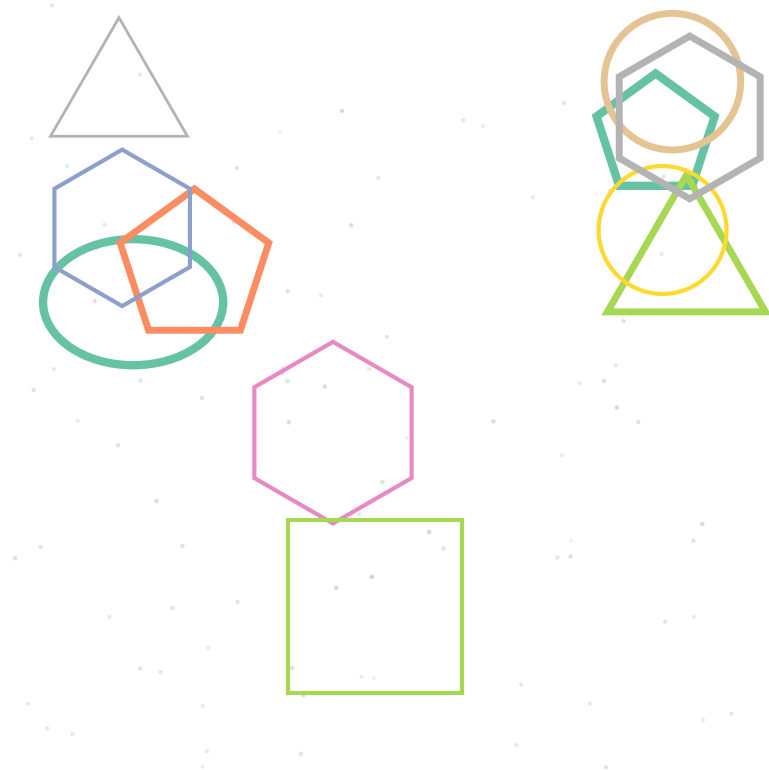[{"shape": "oval", "thickness": 3, "radius": 0.58, "center": [0.173, 0.608]}, {"shape": "pentagon", "thickness": 3, "radius": 0.4, "center": [0.851, 0.824]}, {"shape": "pentagon", "thickness": 2.5, "radius": 0.51, "center": [0.253, 0.653]}, {"shape": "hexagon", "thickness": 1.5, "radius": 0.51, "center": [0.159, 0.704]}, {"shape": "hexagon", "thickness": 1.5, "radius": 0.59, "center": [0.432, 0.438]}, {"shape": "square", "thickness": 1.5, "radius": 0.56, "center": [0.487, 0.212]}, {"shape": "triangle", "thickness": 2.5, "radius": 0.59, "center": [0.891, 0.654]}, {"shape": "circle", "thickness": 1.5, "radius": 0.42, "center": [0.86, 0.701]}, {"shape": "circle", "thickness": 2.5, "radius": 0.44, "center": [0.873, 0.894]}, {"shape": "triangle", "thickness": 1, "radius": 0.51, "center": [0.155, 0.874]}, {"shape": "hexagon", "thickness": 2.5, "radius": 0.53, "center": [0.896, 0.848]}]